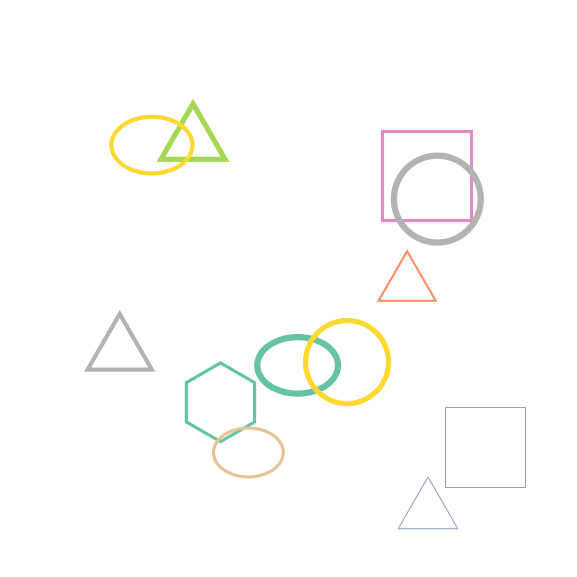[{"shape": "hexagon", "thickness": 1.5, "radius": 0.34, "center": [0.382, 0.303]}, {"shape": "oval", "thickness": 3, "radius": 0.35, "center": [0.515, 0.366]}, {"shape": "triangle", "thickness": 1, "radius": 0.29, "center": [0.705, 0.507]}, {"shape": "triangle", "thickness": 0.5, "radius": 0.3, "center": [0.741, 0.113]}, {"shape": "square", "thickness": 0.5, "radius": 0.35, "center": [0.84, 0.226]}, {"shape": "square", "thickness": 1.5, "radius": 0.39, "center": [0.739, 0.695]}, {"shape": "triangle", "thickness": 2.5, "radius": 0.32, "center": [0.334, 0.755]}, {"shape": "circle", "thickness": 2.5, "radius": 0.36, "center": [0.601, 0.372]}, {"shape": "oval", "thickness": 2, "radius": 0.35, "center": [0.263, 0.748]}, {"shape": "oval", "thickness": 1.5, "radius": 0.3, "center": [0.43, 0.216]}, {"shape": "triangle", "thickness": 2, "radius": 0.32, "center": [0.207, 0.391]}, {"shape": "circle", "thickness": 3, "radius": 0.38, "center": [0.757, 0.654]}]